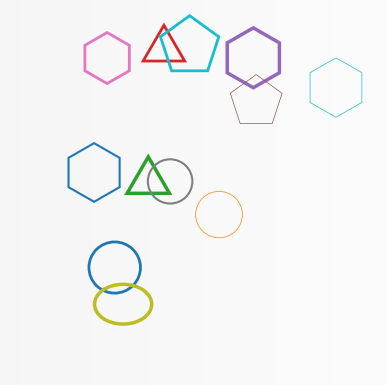[{"shape": "hexagon", "thickness": 1.5, "radius": 0.38, "center": [0.243, 0.552]}, {"shape": "circle", "thickness": 2, "radius": 0.33, "center": [0.296, 0.305]}, {"shape": "circle", "thickness": 0.5, "radius": 0.3, "center": [0.565, 0.443]}, {"shape": "triangle", "thickness": 2.5, "radius": 0.32, "center": [0.383, 0.529]}, {"shape": "triangle", "thickness": 2, "radius": 0.31, "center": [0.423, 0.872]}, {"shape": "hexagon", "thickness": 2.5, "radius": 0.39, "center": [0.654, 0.85]}, {"shape": "pentagon", "thickness": 0.5, "radius": 0.35, "center": [0.661, 0.736]}, {"shape": "hexagon", "thickness": 2, "radius": 0.33, "center": [0.276, 0.849]}, {"shape": "circle", "thickness": 1.5, "radius": 0.29, "center": [0.439, 0.529]}, {"shape": "oval", "thickness": 2.5, "radius": 0.37, "center": [0.318, 0.21]}, {"shape": "hexagon", "thickness": 0.5, "radius": 0.39, "center": [0.867, 0.773]}, {"shape": "pentagon", "thickness": 2, "radius": 0.4, "center": [0.489, 0.88]}]